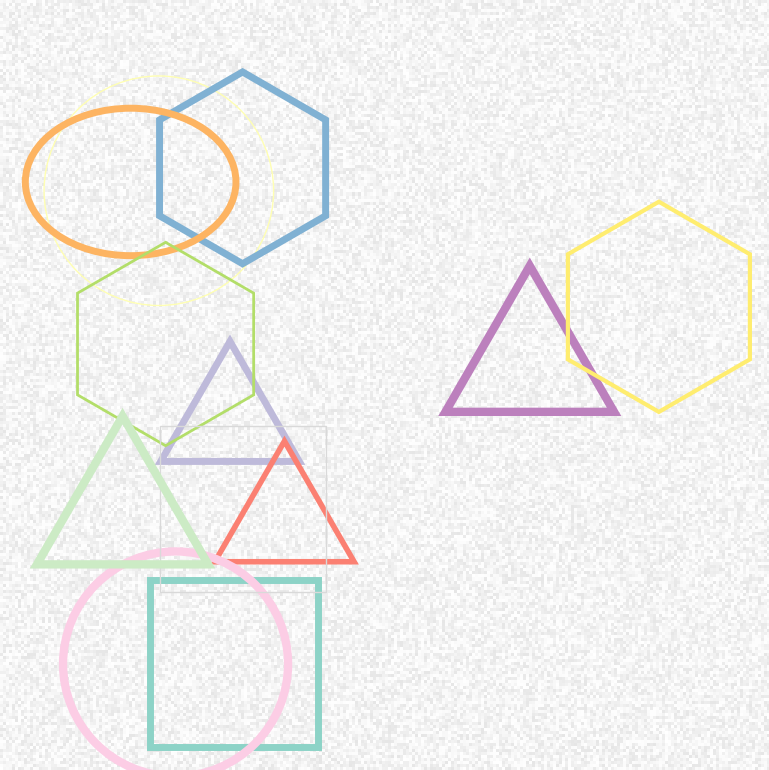[{"shape": "square", "thickness": 2.5, "radius": 0.54, "center": [0.304, 0.138]}, {"shape": "circle", "thickness": 0.5, "radius": 0.75, "center": [0.206, 0.752]}, {"shape": "triangle", "thickness": 2.5, "radius": 0.52, "center": [0.299, 0.453]}, {"shape": "triangle", "thickness": 2, "radius": 0.52, "center": [0.369, 0.323]}, {"shape": "hexagon", "thickness": 2.5, "radius": 0.62, "center": [0.315, 0.782]}, {"shape": "oval", "thickness": 2.5, "radius": 0.68, "center": [0.17, 0.764]}, {"shape": "hexagon", "thickness": 1, "radius": 0.66, "center": [0.215, 0.553]}, {"shape": "circle", "thickness": 3, "radius": 0.73, "center": [0.228, 0.138]}, {"shape": "square", "thickness": 0.5, "radius": 0.54, "center": [0.316, 0.339]}, {"shape": "triangle", "thickness": 3, "radius": 0.63, "center": [0.688, 0.528]}, {"shape": "triangle", "thickness": 3, "radius": 0.64, "center": [0.159, 0.331]}, {"shape": "hexagon", "thickness": 1.5, "radius": 0.68, "center": [0.856, 0.602]}]